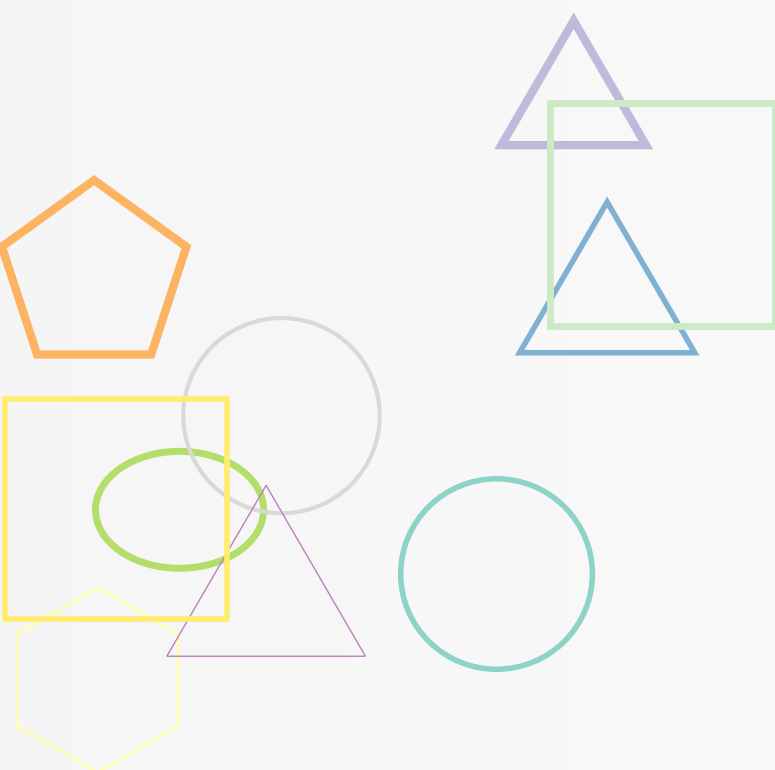[{"shape": "circle", "thickness": 2, "radius": 0.62, "center": [0.641, 0.255]}, {"shape": "hexagon", "thickness": 1, "radius": 0.6, "center": [0.126, 0.117]}, {"shape": "triangle", "thickness": 3, "radius": 0.54, "center": [0.74, 0.865]}, {"shape": "triangle", "thickness": 2, "radius": 0.65, "center": [0.783, 0.607]}, {"shape": "pentagon", "thickness": 3, "radius": 0.63, "center": [0.121, 0.641]}, {"shape": "oval", "thickness": 2.5, "radius": 0.54, "center": [0.232, 0.338]}, {"shape": "circle", "thickness": 1.5, "radius": 0.63, "center": [0.363, 0.46]}, {"shape": "triangle", "thickness": 0.5, "radius": 0.74, "center": [0.343, 0.222]}, {"shape": "square", "thickness": 2.5, "radius": 0.72, "center": [0.855, 0.722]}, {"shape": "square", "thickness": 2, "radius": 0.72, "center": [0.149, 0.339]}]